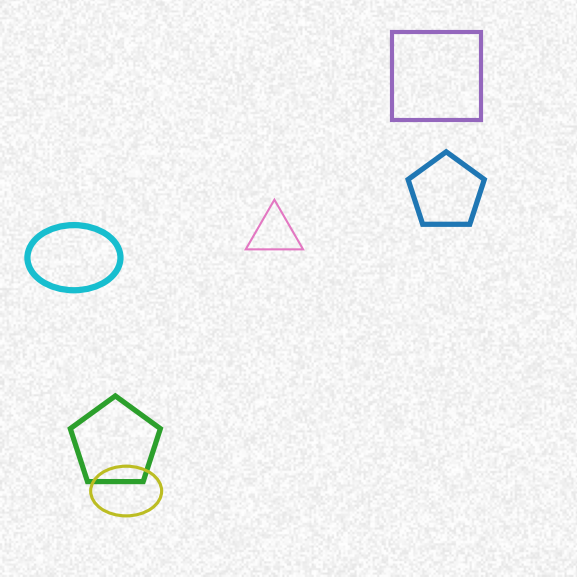[{"shape": "pentagon", "thickness": 2.5, "radius": 0.35, "center": [0.773, 0.667]}, {"shape": "pentagon", "thickness": 2.5, "radius": 0.41, "center": [0.2, 0.232]}, {"shape": "square", "thickness": 2, "radius": 0.38, "center": [0.756, 0.867]}, {"shape": "triangle", "thickness": 1, "radius": 0.29, "center": [0.475, 0.596]}, {"shape": "oval", "thickness": 1.5, "radius": 0.31, "center": [0.218, 0.149]}, {"shape": "oval", "thickness": 3, "radius": 0.4, "center": [0.128, 0.553]}]